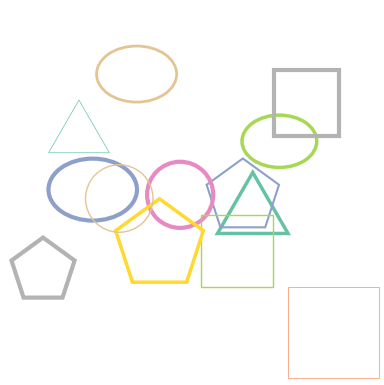[{"shape": "triangle", "thickness": 2.5, "radius": 0.53, "center": [0.657, 0.446]}, {"shape": "triangle", "thickness": 0.5, "radius": 0.46, "center": [0.205, 0.649]}, {"shape": "square", "thickness": 0.5, "radius": 0.59, "center": [0.866, 0.136]}, {"shape": "pentagon", "thickness": 1.5, "radius": 0.49, "center": [0.631, 0.49]}, {"shape": "oval", "thickness": 3, "radius": 0.57, "center": [0.241, 0.508]}, {"shape": "circle", "thickness": 3, "radius": 0.43, "center": [0.468, 0.494]}, {"shape": "square", "thickness": 1, "radius": 0.47, "center": [0.616, 0.348]}, {"shape": "oval", "thickness": 2.5, "radius": 0.49, "center": [0.726, 0.633]}, {"shape": "pentagon", "thickness": 2.5, "radius": 0.6, "center": [0.414, 0.364]}, {"shape": "circle", "thickness": 1, "radius": 0.44, "center": [0.31, 0.484]}, {"shape": "oval", "thickness": 2, "radius": 0.52, "center": [0.355, 0.808]}, {"shape": "pentagon", "thickness": 3, "radius": 0.43, "center": [0.112, 0.297]}, {"shape": "square", "thickness": 3, "radius": 0.42, "center": [0.797, 0.732]}]